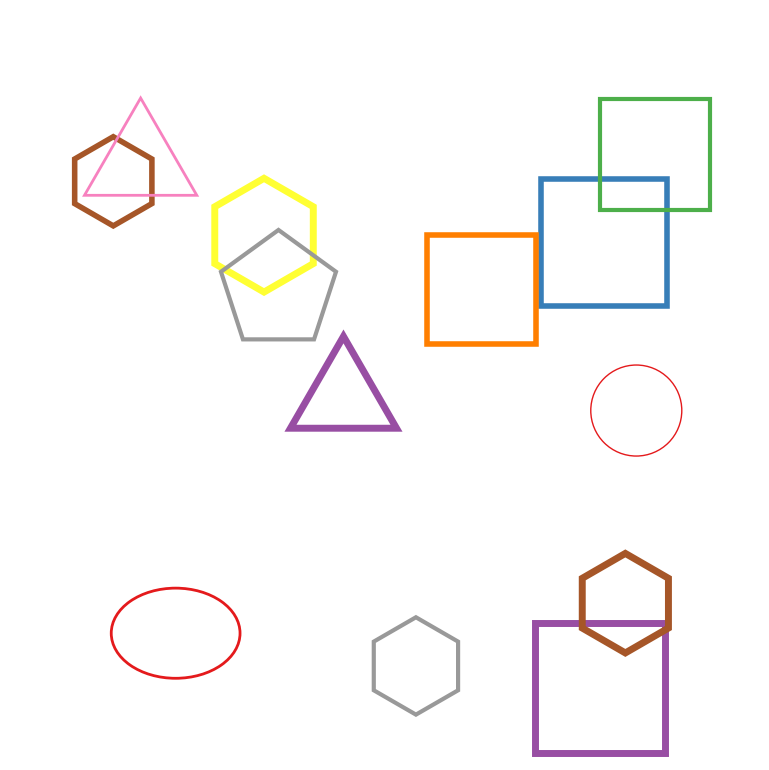[{"shape": "circle", "thickness": 0.5, "radius": 0.3, "center": [0.826, 0.467]}, {"shape": "oval", "thickness": 1, "radius": 0.42, "center": [0.228, 0.178]}, {"shape": "square", "thickness": 2, "radius": 0.41, "center": [0.784, 0.685]}, {"shape": "square", "thickness": 1.5, "radius": 0.36, "center": [0.85, 0.8]}, {"shape": "triangle", "thickness": 2.5, "radius": 0.4, "center": [0.446, 0.484]}, {"shape": "square", "thickness": 2.5, "radius": 0.42, "center": [0.779, 0.107]}, {"shape": "square", "thickness": 2, "radius": 0.35, "center": [0.625, 0.624]}, {"shape": "hexagon", "thickness": 2.5, "radius": 0.37, "center": [0.343, 0.695]}, {"shape": "hexagon", "thickness": 2, "radius": 0.29, "center": [0.147, 0.765]}, {"shape": "hexagon", "thickness": 2.5, "radius": 0.32, "center": [0.812, 0.217]}, {"shape": "triangle", "thickness": 1, "radius": 0.42, "center": [0.183, 0.788]}, {"shape": "hexagon", "thickness": 1.5, "radius": 0.32, "center": [0.54, 0.135]}, {"shape": "pentagon", "thickness": 1.5, "radius": 0.39, "center": [0.362, 0.623]}]